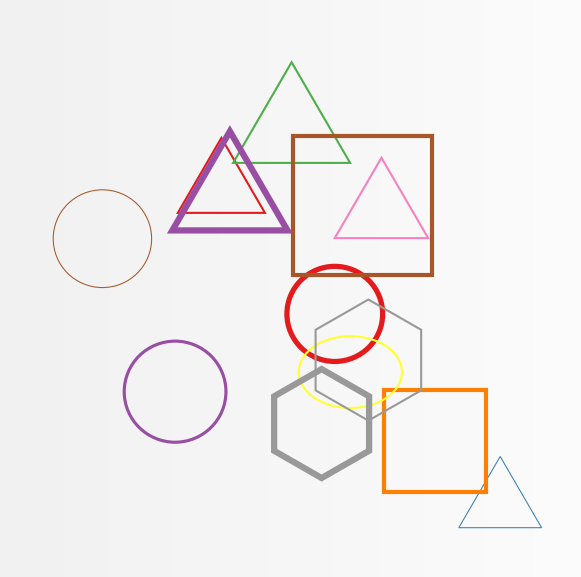[{"shape": "triangle", "thickness": 1, "radius": 0.43, "center": [0.381, 0.674]}, {"shape": "circle", "thickness": 2.5, "radius": 0.41, "center": [0.576, 0.456]}, {"shape": "triangle", "thickness": 0.5, "radius": 0.41, "center": [0.861, 0.126]}, {"shape": "triangle", "thickness": 1, "radius": 0.58, "center": [0.502, 0.775]}, {"shape": "triangle", "thickness": 3, "radius": 0.57, "center": [0.396, 0.657]}, {"shape": "circle", "thickness": 1.5, "radius": 0.44, "center": [0.301, 0.321]}, {"shape": "square", "thickness": 2, "radius": 0.44, "center": [0.749, 0.235]}, {"shape": "oval", "thickness": 1, "radius": 0.44, "center": [0.603, 0.355]}, {"shape": "circle", "thickness": 0.5, "radius": 0.42, "center": [0.176, 0.586]}, {"shape": "square", "thickness": 2, "radius": 0.6, "center": [0.624, 0.643]}, {"shape": "triangle", "thickness": 1, "radius": 0.46, "center": [0.656, 0.633]}, {"shape": "hexagon", "thickness": 3, "radius": 0.47, "center": [0.553, 0.266]}, {"shape": "hexagon", "thickness": 1, "radius": 0.52, "center": [0.634, 0.376]}]